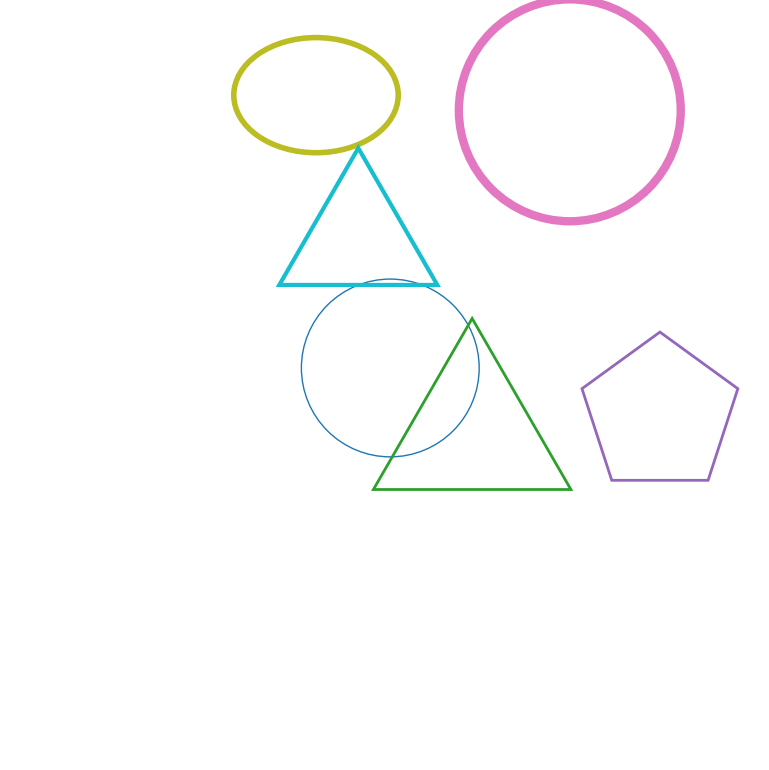[{"shape": "circle", "thickness": 0.5, "radius": 0.58, "center": [0.507, 0.522]}, {"shape": "triangle", "thickness": 1, "radius": 0.74, "center": [0.613, 0.438]}, {"shape": "pentagon", "thickness": 1, "radius": 0.53, "center": [0.857, 0.462]}, {"shape": "circle", "thickness": 3, "radius": 0.72, "center": [0.74, 0.857]}, {"shape": "oval", "thickness": 2, "radius": 0.53, "center": [0.41, 0.876]}, {"shape": "triangle", "thickness": 1.5, "radius": 0.59, "center": [0.465, 0.689]}]